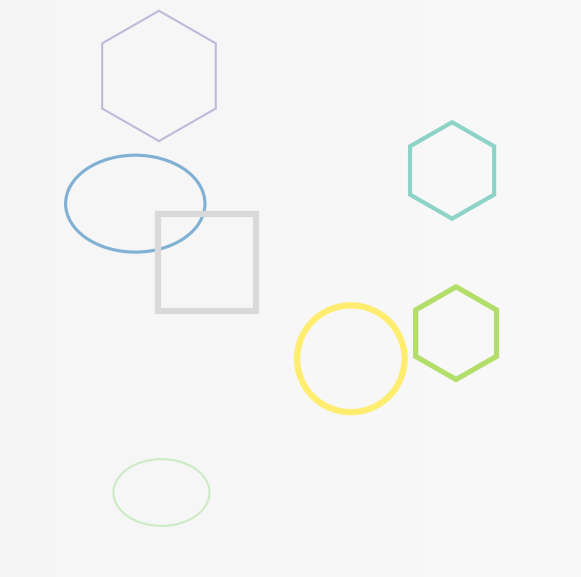[{"shape": "hexagon", "thickness": 2, "radius": 0.42, "center": [0.778, 0.704]}, {"shape": "hexagon", "thickness": 1, "radius": 0.56, "center": [0.273, 0.868]}, {"shape": "oval", "thickness": 1.5, "radius": 0.6, "center": [0.233, 0.646]}, {"shape": "hexagon", "thickness": 2.5, "radius": 0.4, "center": [0.785, 0.422]}, {"shape": "square", "thickness": 3, "radius": 0.42, "center": [0.356, 0.544]}, {"shape": "oval", "thickness": 1, "radius": 0.41, "center": [0.278, 0.146]}, {"shape": "circle", "thickness": 3, "radius": 0.46, "center": [0.604, 0.378]}]